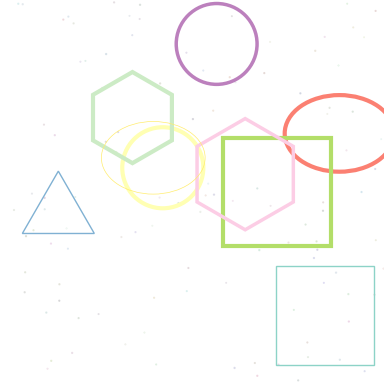[{"shape": "square", "thickness": 1, "radius": 0.64, "center": [0.844, 0.18]}, {"shape": "circle", "thickness": 3, "radius": 0.53, "center": [0.423, 0.564]}, {"shape": "oval", "thickness": 3, "radius": 0.71, "center": [0.882, 0.654]}, {"shape": "triangle", "thickness": 1, "radius": 0.54, "center": [0.152, 0.448]}, {"shape": "square", "thickness": 3, "radius": 0.7, "center": [0.721, 0.501]}, {"shape": "hexagon", "thickness": 2.5, "radius": 0.72, "center": [0.637, 0.548]}, {"shape": "circle", "thickness": 2.5, "radius": 0.52, "center": [0.563, 0.886]}, {"shape": "hexagon", "thickness": 3, "radius": 0.59, "center": [0.344, 0.695]}, {"shape": "oval", "thickness": 0.5, "radius": 0.67, "center": [0.398, 0.59]}]